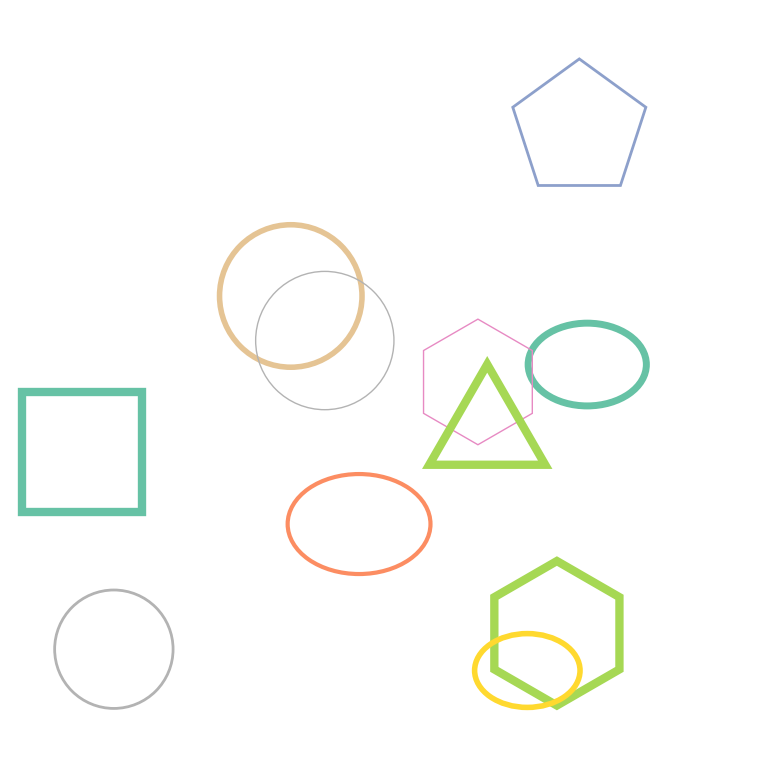[{"shape": "oval", "thickness": 2.5, "radius": 0.38, "center": [0.763, 0.527]}, {"shape": "square", "thickness": 3, "radius": 0.39, "center": [0.107, 0.413]}, {"shape": "oval", "thickness": 1.5, "radius": 0.46, "center": [0.466, 0.319]}, {"shape": "pentagon", "thickness": 1, "radius": 0.45, "center": [0.752, 0.833]}, {"shape": "hexagon", "thickness": 0.5, "radius": 0.41, "center": [0.621, 0.504]}, {"shape": "triangle", "thickness": 3, "radius": 0.43, "center": [0.633, 0.44]}, {"shape": "hexagon", "thickness": 3, "radius": 0.47, "center": [0.723, 0.178]}, {"shape": "oval", "thickness": 2, "radius": 0.34, "center": [0.685, 0.129]}, {"shape": "circle", "thickness": 2, "radius": 0.46, "center": [0.378, 0.616]}, {"shape": "circle", "thickness": 0.5, "radius": 0.45, "center": [0.422, 0.558]}, {"shape": "circle", "thickness": 1, "radius": 0.38, "center": [0.148, 0.157]}]